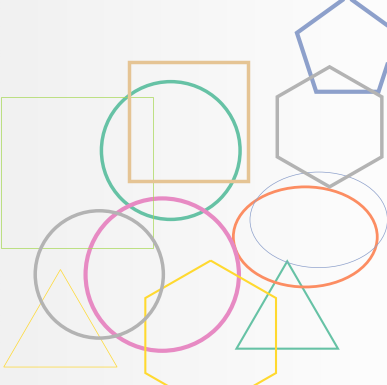[{"shape": "circle", "thickness": 2.5, "radius": 0.89, "center": [0.441, 0.609]}, {"shape": "triangle", "thickness": 1.5, "radius": 0.76, "center": [0.741, 0.17]}, {"shape": "oval", "thickness": 2, "radius": 0.93, "center": [0.788, 0.385]}, {"shape": "oval", "thickness": 0.5, "radius": 0.89, "center": [0.822, 0.429]}, {"shape": "pentagon", "thickness": 3, "radius": 0.68, "center": [0.896, 0.872]}, {"shape": "circle", "thickness": 3, "radius": 0.99, "center": [0.419, 0.287]}, {"shape": "square", "thickness": 0.5, "radius": 0.98, "center": [0.199, 0.553]}, {"shape": "triangle", "thickness": 0.5, "radius": 0.84, "center": [0.156, 0.131]}, {"shape": "hexagon", "thickness": 1.5, "radius": 0.97, "center": [0.544, 0.128]}, {"shape": "square", "thickness": 2.5, "radius": 0.77, "center": [0.486, 0.684]}, {"shape": "circle", "thickness": 2.5, "radius": 0.83, "center": [0.256, 0.287]}, {"shape": "hexagon", "thickness": 2.5, "radius": 0.78, "center": [0.85, 0.671]}]